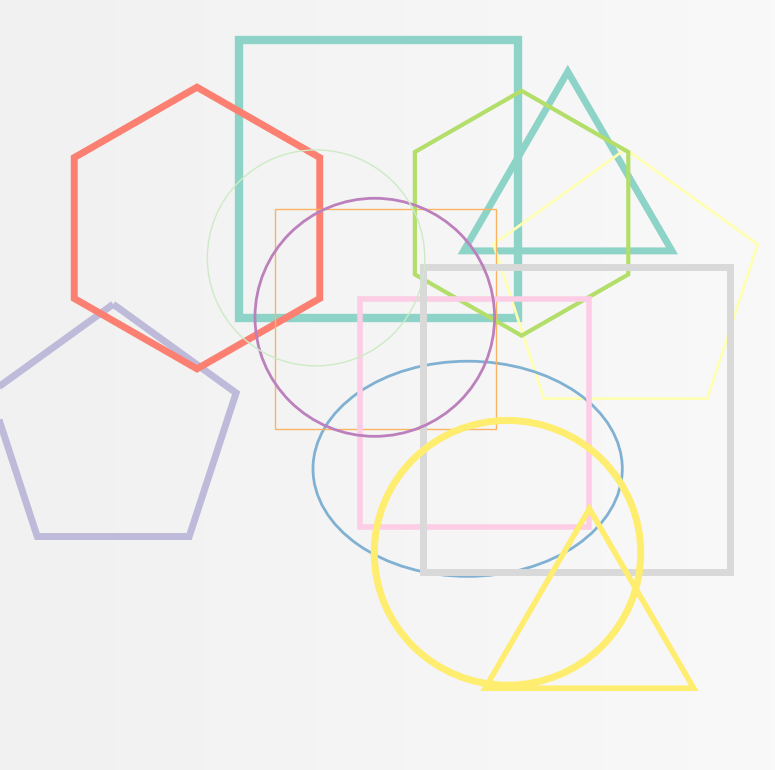[{"shape": "triangle", "thickness": 2.5, "radius": 0.78, "center": [0.733, 0.752]}, {"shape": "square", "thickness": 3, "radius": 0.9, "center": [0.488, 0.767]}, {"shape": "pentagon", "thickness": 1, "radius": 0.9, "center": [0.807, 0.627]}, {"shape": "pentagon", "thickness": 2.5, "radius": 0.83, "center": [0.146, 0.438]}, {"shape": "hexagon", "thickness": 2.5, "radius": 0.91, "center": [0.254, 0.704]}, {"shape": "oval", "thickness": 1, "radius": 1.0, "center": [0.603, 0.391]}, {"shape": "square", "thickness": 0.5, "radius": 0.71, "center": [0.498, 0.586]}, {"shape": "hexagon", "thickness": 1.5, "radius": 0.8, "center": [0.673, 0.723]}, {"shape": "square", "thickness": 2, "radius": 0.74, "center": [0.612, 0.463]}, {"shape": "square", "thickness": 2.5, "radius": 0.99, "center": [0.744, 0.455]}, {"shape": "circle", "thickness": 1, "radius": 0.77, "center": [0.484, 0.588]}, {"shape": "circle", "thickness": 0.5, "radius": 0.7, "center": [0.408, 0.665]}, {"shape": "triangle", "thickness": 2, "radius": 0.78, "center": [0.76, 0.184]}, {"shape": "circle", "thickness": 2.5, "radius": 0.86, "center": [0.655, 0.282]}]